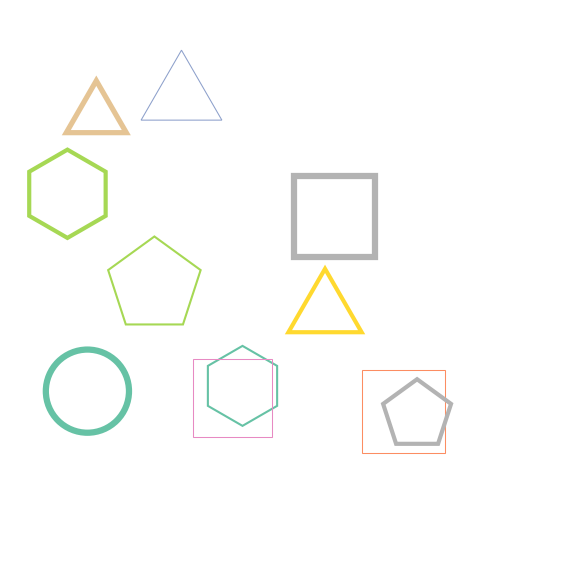[{"shape": "circle", "thickness": 3, "radius": 0.36, "center": [0.151, 0.322]}, {"shape": "hexagon", "thickness": 1, "radius": 0.35, "center": [0.42, 0.331]}, {"shape": "square", "thickness": 0.5, "radius": 0.36, "center": [0.699, 0.287]}, {"shape": "triangle", "thickness": 0.5, "radius": 0.4, "center": [0.314, 0.831]}, {"shape": "square", "thickness": 0.5, "radius": 0.34, "center": [0.403, 0.31]}, {"shape": "hexagon", "thickness": 2, "radius": 0.38, "center": [0.117, 0.664]}, {"shape": "pentagon", "thickness": 1, "radius": 0.42, "center": [0.267, 0.505]}, {"shape": "triangle", "thickness": 2, "radius": 0.37, "center": [0.563, 0.46]}, {"shape": "triangle", "thickness": 2.5, "radius": 0.3, "center": [0.167, 0.799]}, {"shape": "pentagon", "thickness": 2, "radius": 0.31, "center": [0.722, 0.281]}, {"shape": "square", "thickness": 3, "radius": 0.35, "center": [0.579, 0.625]}]